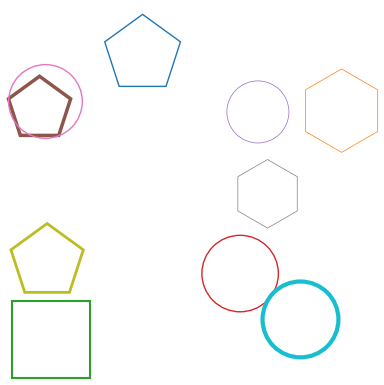[{"shape": "pentagon", "thickness": 1, "radius": 0.52, "center": [0.37, 0.859]}, {"shape": "hexagon", "thickness": 0.5, "radius": 0.54, "center": [0.887, 0.713]}, {"shape": "square", "thickness": 1.5, "radius": 0.5, "center": [0.132, 0.118]}, {"shape": "circle", "thickness": 1, "radius": 0.5, "center": [0.624, 0.289]}, {"shape": "circle", "thickness": 0.5, "radius": 0.4, "center": [0.67, 0.709]}, {"shape": "pentagon", "thickness": 2.5, "radius": 0.42, "center": [0.103, 0.717]}, {"shape": "circle", "thickness": 1, "radius": 0.48, "center": [0.118, 0.736]}, {"shape": "hexagon", "thickness": 0.5, "radius": 0.45, "center": [0.695, 0.497]}, {"shape": "pentagon", "thickness": 2, "radius": 0.49, "center": [0.122, 0.321]}, {"shape": "circle", "thickness": 3, "radius": 0.49, "center": [0.78, 0.17]}]